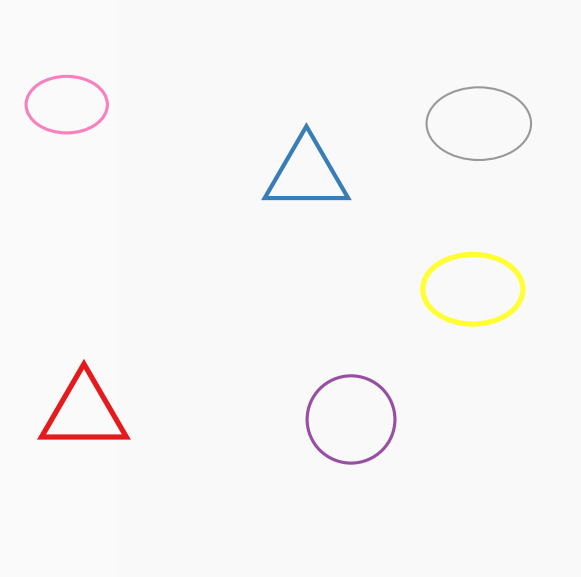[{"shape": "triangle", "thickness": 2.5, "radius": 0.42, "center": [0.144, 0.285]}, {"shape": "triangle", "thickness": 2, "radius": 0.41, "center": [0.527, 0.698]}, {"shape": "circle", "thickness": 1.5, "radius": 0.38, "center": [0.604, 0.273]}, {"shape": "oval", "thickness": 2.5, "radius": 0.43, "center": [0.813, 0.498]}, {"shape": "oval", "thickness": 1.5, "radius": 0.35, "center": [0.115, 0.818]}, {"shape": "oval", "thickness": 1, "radius": 0.45, "center": [0.824, 0.785]}]